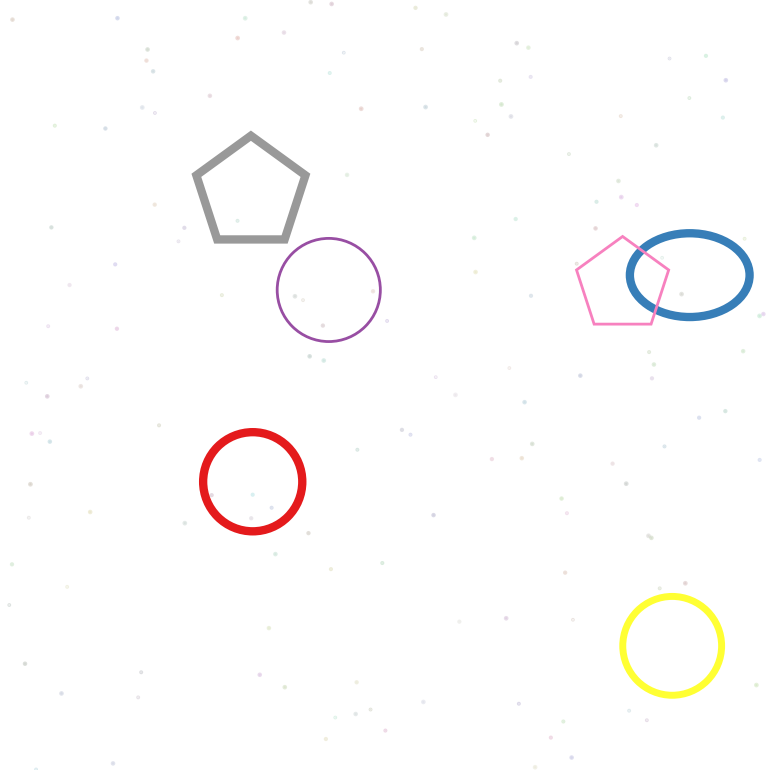[{"shape": "circle", "thickness": 3, "radius": 0.32, "center": [0.328, 0.374]}, {"shape": "oval", "thickness": 3, "radius": 0.39, "center": [0.896, 0.643]}, {"shape": "circle", "thickness": 1, "radius": 0.33, "center": [0.427, 0.623]}, {"shape": "circle", "thickness": 2.5, "radius": 0.32, "center": [0.873, 0.161]}, {"shape": "pentagon", "thickness": 1, "radius": 0.31, "center": [0.809, 0.63]}, {"shape": "pentagon", "thickness": 3, "radius": 0.37, "center": [0.326, 0.749]}]